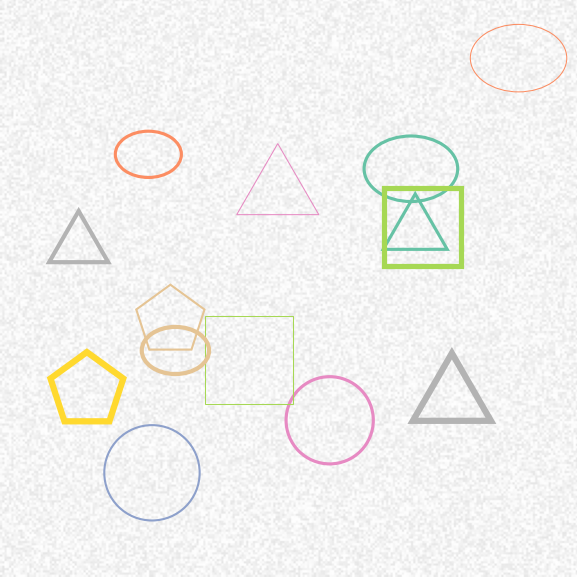[{"shape": "triangle", "thickness": 1.5, "radius": 0.32, "center": [0.719, 0.599]}, {"shape": "oval", "thickness": 1.5, "radius": 0.41, "center": [0.712, 0.707]}, {"shape": "oval", "thickness": 1.5, "radius": 0.29, "center": [0.257, 0.732]}, {"shape": "oval", "thickness": 0.5, "radius": 0.42, "center": [0.898, 0.898]}, {"shape": "circle", "thickness": 1, "radius": 0.41, "center": [0.263, 0.18]}, {"shape": "circle", "thickness": 1.5, "radius": 0.38, "center": [0.571, 0.271]}, {"shape": "triangle", "thickness": 0.5, "radius": 0.41, "center": [0.481, 0.668]}, {"shape": "square", "thickness": 0.5, "radius": 0.38, "center": [0.431, 0.376]}, {"shape": "square", "thickness": 2.5, "radius": 0.34, "center": [0.731, 0.606]}, {"shape": "pentagon", "thickness": 3, "radius": 0.33, "center": [0.15, 0.323]}, {"shape": "pentagon", "thickness": 1, "radius": 0.31, "center": [0.295, 0.444]}, {"shape": "oval", "thickness": 2, "radius": 0.29, "center": [0.304, 0.392]}, {"shape": "triangle", "thickness": 3, "radius": 0.39, "center": [0.782, 0.309]}, {"shape": "triangle", "thickness": 2, "radius": 0.3, "center": [0.136, 0.575]}]